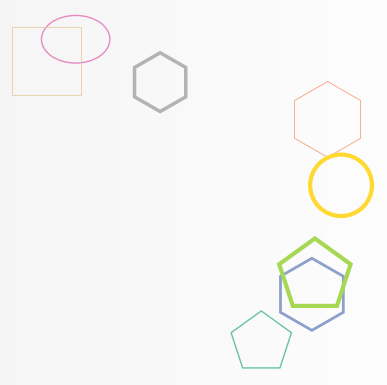[{"shape": "pentagon", "thickness": 1, "radius": 0.41, "center": [0.674, 0.111]}, {"shape": "hexagon", "thickness": 0.5, "radius": 0.49, "center": [0.846, 0.69]}, {"shape": "hexagon", "thickness": 2, "radius": 0.47, "center": [0.805, 0.236]}, {"shape": "oval", "thickness": 1, "radius": 0.44, "center": [0.195, 0.898]}, {"shape": "pentagon", "thickness": 3, "radius": 0.48, "center": [0.813, 0.284]}, {"shape": "circle", "thickness": 3, "radius": 0.4, "center": [0.88, 0.519]}, {"shape": "square", "thickness": 0.5, "radius": 0.44, "center": [0.12, 0.842]}, {"shape": "hexagon", "thickness": 2.5, "radius": 0.38, "center": [0.413, 0.787]}]